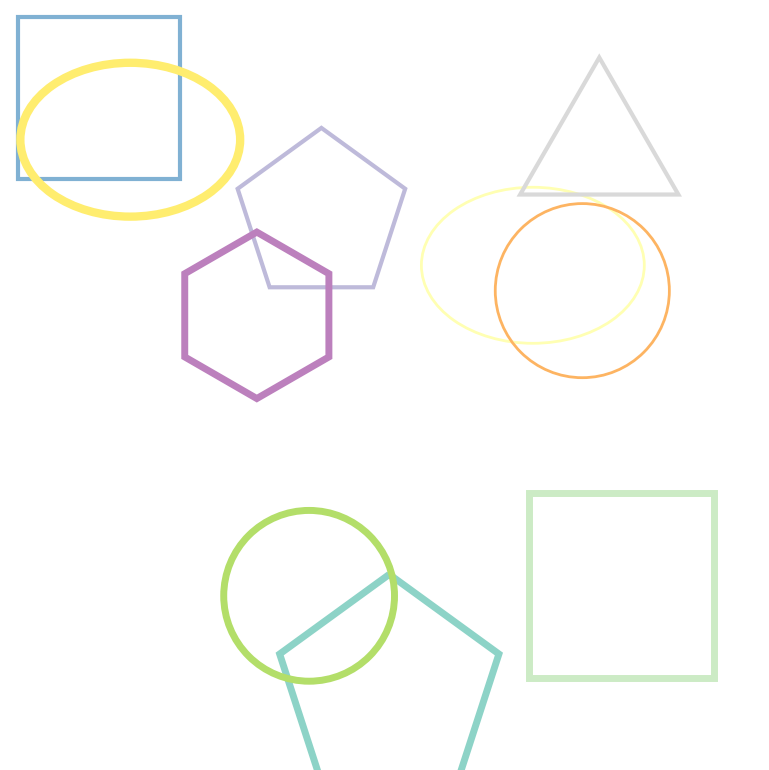[{"shape": "pentagon", "thickness": 2.5, "radius": 0.75, "center": [0.506, 0.104]}, {"shape": "oval", "thickness": 1, "radius": 0.72, "center": [0.692, 0.655]}, {"shape": "pentagon", "thickness": 1.5, "radius": 0.57, "center": [0.417, 0.719]}, {"shape": "square", "thickness": 1.5, "radius": 0.52, "center": [0.129, 0.873]}, {"shape": "circle", "thickness": 1, "radius": 0.57, "center": [0.756, 0.623]}, {"shape": "circle", "thickness": 2.5, "radius": 0.55, "center": [0.401, 0.226]}, {"shape": "triangle", "thickness": 1.5, "radius": 0.59, "center": [0.778, 0.807]}, {"shape": "hexagon", "thickness": 2.5, "radius": 0.54, "center": [0.334, 0.591]}, {"shape": "square", "thickness": 2.5, "radius": 0.6, "center": [0.807, 0.24]}, {"shape": "oval", "thickness": 3, "radius": 0.71, "center": [0.169, 0.819]}]